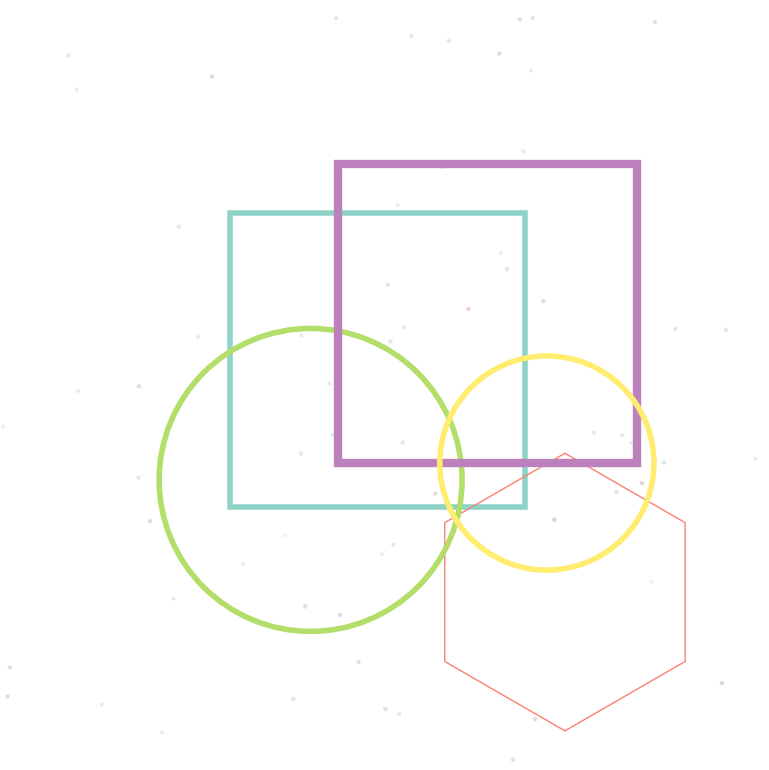[{"shape": "square", "thickness": 2, "radius": 0.96, "center": [0.49, 0.533]}, {"shape": "hexagon", "thickness": 0.5, "radius": 0.9, "center": [0.734, 0.231]}, {"shape": "circle", "thickness": 2, "radius": 0.98, "center": [0.403, 0.377]}, {"shape": "square", "thickness": 3, "radius": 0.97, "center": [0.634, 0.593]}, {"shape": "circle", "thickness": 2, "radius": 0.7, "center": [0.71, 0.399]}]